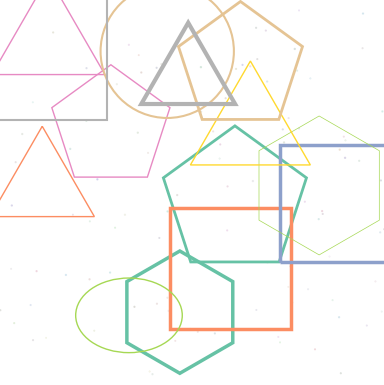[{"shape": "hexagon", "thickness": 2.5, "radius": 0.79, "center": [0.467, 0.189]}, {"shape": "pentagon", "thickness": 2, "radius": 0.98, "center": [0.61, 0.478]}, {"shape": "triangle", "thickness": 1, "radius": 0.78, "center": [0.11, 0.516]}, {"shape": "square", "thickness": 2.5, "radius": 0.79, "center": [0.599, 0.302]}, {"shape": "square", "thickness": 2.5, "radius": 0.76, "center": [0.88, 0.472]}, {"shape": "triangle", "thickness": 1, "radius": 0.85, "center": [0.126, 0.891]}, {"shape": "pentagon", "thickness": 1, "radius": 0.81, "center": [0.288, 0.67]}, {"shape": "hexagon", "thickness": 0.5, "radius": 0.9, "center": [0.829, 0.518]}, {"shape": "oval", "thickness": 1, "radius": 0.69, "center": [0.335, 0.181]}, {"shape": "triangle", "thickness": 1, "radius": 0.9, "center": [0.65, 0.662]}, {"shape": "pentagon", "thickness": 2, "radius": 0.85, "center": [0.625, 0.827]}, {"shape": "circle", "thickness": 1.5, "radius": 0.87, "center": [0.434, 0.867]}, {"shape": "square", "thickness": 1.5, "radius": 0.85, "center": [0.107, 0.857]}, {"shape": "triangle", "thickness": 3, "radius": 0.7, "center": [0.489, 0.8]}]